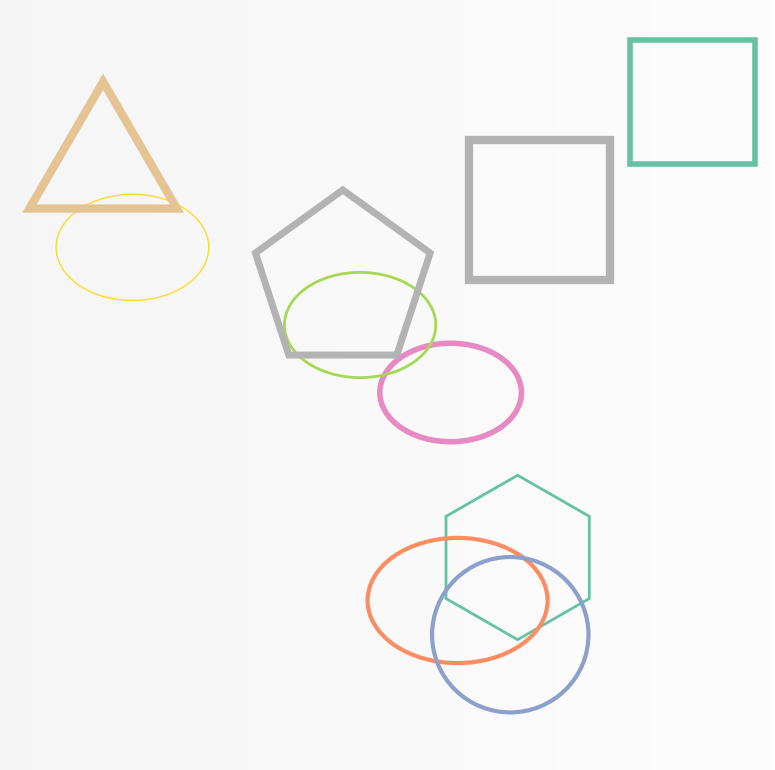[{"shape": "hexagon", "thickness": 1, "radius": 0.53, "center": [0.668, 0.276]}, {"shape": "square", "thickness": 2, "radius": 0.4, "center": [0.894, 0.868]}, {"shape": "oval", "thickness": 1.5, "radius": 0.58, "center": [0.59, 0.22]}, {"shape": "circle", "thickness": 1.5, "radius": 0.5, "center": [0.658, 0.176]}, {"shape": "oval", "thickness": 2, "radius": 0.46, "center": [0.581, 0.49]}, {"shape": "oval", "thickness": 1, "radius": 0.49, "center": [0.465, 0.578]}, {"shape": "oval", "thickness": 0.5, "radius": 0.49, "center": [0.171, 0.679]}, {"shape": "triangle", "thickness": 3, "radius": 0.55, "center": [0.133, 0.784]}, {"shape": "pentagon", "thickness": 2.5, "radius": 0.59, "center": [0.442, 0.635]}, {"shape": "square", "thickness": 3, "radius": 0.46, "center": [0.696, 0.728]}]